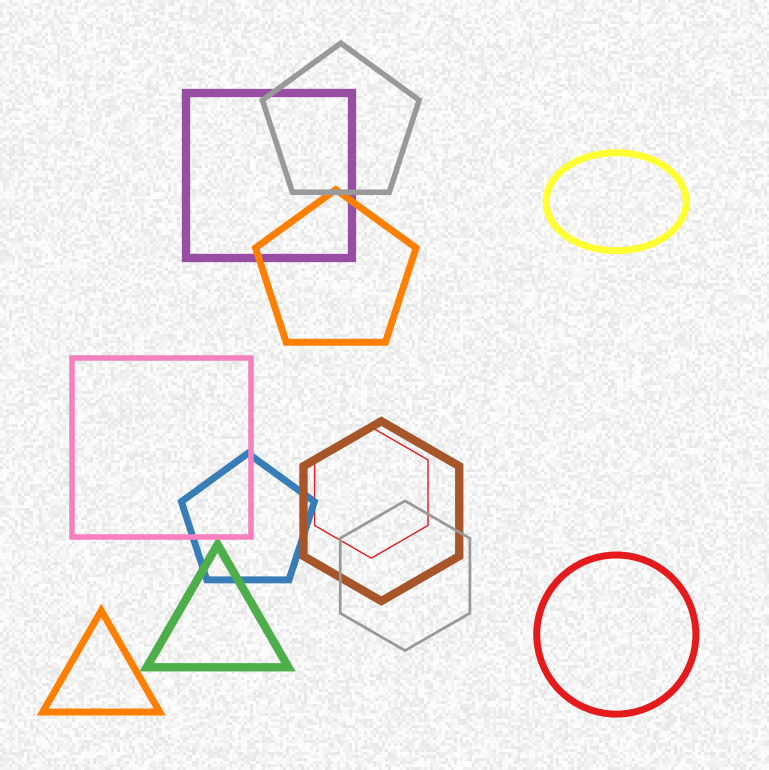[{"shape": "hexagon", "thickness": 0.5, "radius": 0.43, "center": [0.482, 0.36]}, {"shape": "circle", "thickness": 2.5, "radius": 0.52, "center": [0.8, 0.176]}, {"shape": "pentagon", "thickness": 2.5, "radius": 0.45, "center": [0.322, 0.32]}, {"shape": "triangle", "thickness": 3, "radius": 0.53, "center": [0.283, 0.187]}, {"shape": "square", "thickness": 3, "radius": 0.54, "center": [0.349, 0.772]}, {"shape": "pentagon", "thickness": 2.5, "radius": 0.55, "center": [0.436, 0.644]}, {"shape": "triangle", "thickness": 2.5, "radius": 0.44, "center": [0.131, 0.119]}, {"shape": "oval", "thickness": 2.5, "radius": 0.45, "center": [0.8, 0.738]}, {"shape": "hexagon", "thickness": 3, "radius": 0.58, "center": [0.495, 0.336]}, {"shape": "square", "thickness": 2, "radius": 0.58, "center": [0.21, 0.419]}, {"shape": "hexagon", "thickness": 1, "radius": 0.49, "center": [0.526, 0.252]}, {"shape": "pentagon", "thickness": 2, "radius": 0.54, "center": [0.443, 0.837]}]